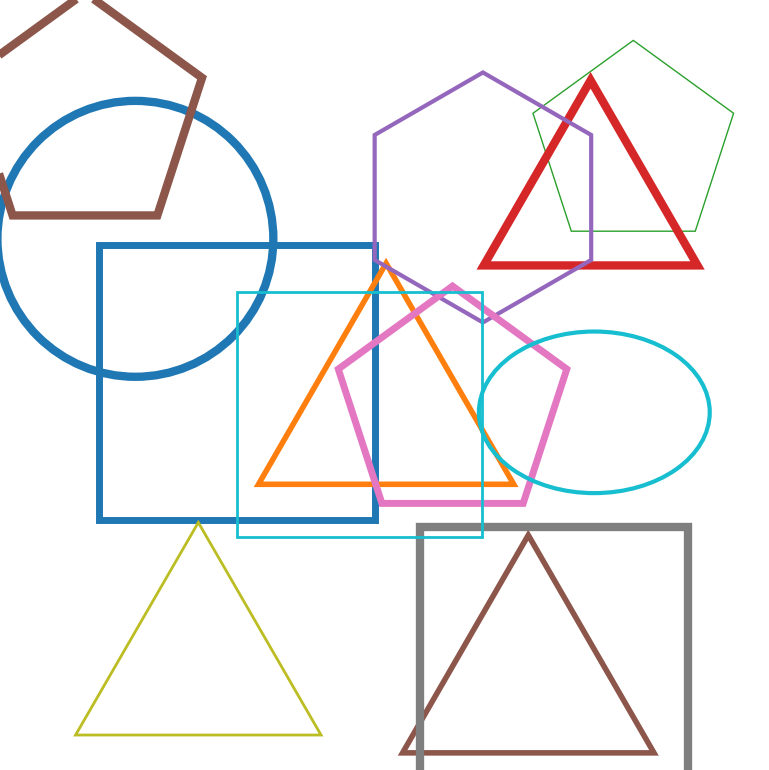[{"shape": "circle", "thickness": 3, "radius": 0.9, "center": [0.176, 0.69]}, {"shape": "square", "thickness": 2.5, "radius": 0.89, "center": [0.308, 0.503]}, {"shape": "triangle", "thickness": 2, "radius": 0.96, "center": [0.501, 0.467]}, {"shape": "pentagon", "thickness": 0.5, "radius": 0.68, "center": [0.822, 0.811]}, {"shape": "triangle", "thickness": 3, "radius": 0.8, "center": [0.767, 0.735]}, {"shape": "hexagon", "thickness": 1.5, "radius": 0.81, "center": [0.627, 0.744]}, {"shape": "triangle", "thickness": 2, "radius": 0.94, "center": [0.686, 0.117]}, {"shape": "pentagon", "thickness": 3, "radius": 0.8, "center": [0.11, 0.85]}, {"shape": "pentagon", "thickness": 2.5, "radius": 0.78, "center": [0.588, 0.472]}, {"shape": "square", "thickness": 3, "radius": 0.87, "center": [0.72, 0.142]}, {"shape": "triangle", "thickness": 1, "radius": 0.92, "center": [0.258, 0.137]}, {"shape": "square", "thickness": 1, "radius": 0.79, "center": [0.467, 0.462]}, {"shape": "oval", "thickness": 1.5, "radius": 0.75, "center": [0.772, 0.465]}]